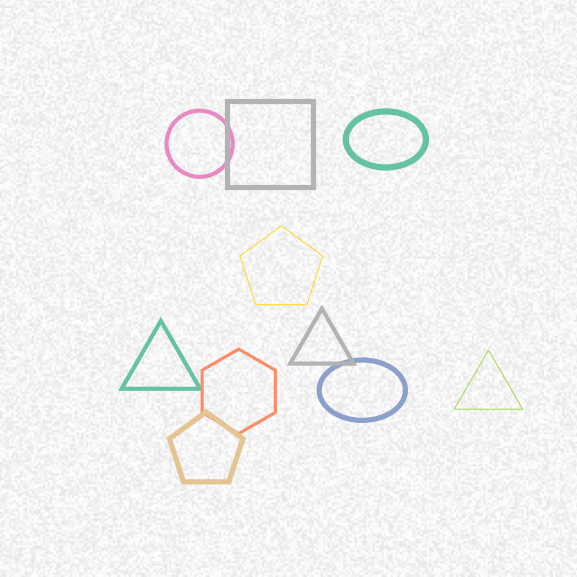[{"shape": "oval", "thickness": 3, "radius": 0.35, "center": [0.668, 0.758]}, {"shape": "triangle", "thickness": 2, "radius": 0.39, "center": [0.279, 0.365]}, {"shape": "hexagon", "thickness": 1.5, "radius": 0.37, "center": [0.413, 0.321]}, {"shape": "oval", "thickness": 2.5, "radius": 0.37, "center": [0.627, 0.324]}, {"shape": "circle", "thickness": 2, "radius": 0.29, "center": [0.346, 0.75]}, {"shape": "triangle", "thickness": 0.5, "radius": 0.34, "center": [0.846, 0.325]}, {"shape": "pentagon", "thickness": 0.5, "radius": 0.38, "center": [0.487, 0.533]}, {"shape": "pentagon", "thickness": 2.5, "radius": 0.33, "center": [0.357, 0.219]}, {"shape": "triangle", "thickness": 2, "radius": 0.32, "center": [0.557, 0.401]}, {"shape": "square", "thickness": 2.5, "radius": 0.37, "center": [0.468, 0.749]}]